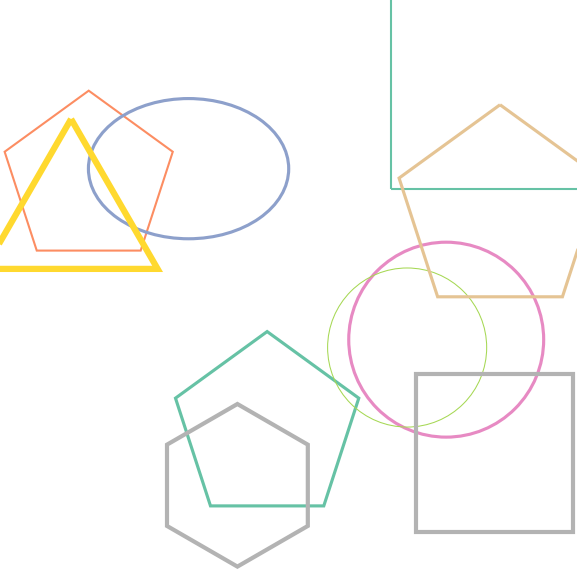[{"shape": "square", "thickness": 1, "radius": 0.85, "center": [0.847, 0.843]}, {"shape": "pentagon", "thickness": 1.5, "radius": 0.83, "center": [0.463, 0.258]}, {"shape": "pentagon", "thickness": 1, "radius": 0.77, "center": [0.154, 0.689]}, {"shape": "oval", "thickness": 1.5, "radius": 0.87, "center": [0.327, 0.707]}, {"shape": "circle", "thickness": 1.5, "radius": 0.84, "center": [0.773, 0.411]}, {"shape": "circle", "thickness": 0.5, "radius": 0.69, "center": [0.705, 0.397]}, {"shape": "triangle", "thickness": 3, "radius": 0.87, "center": [0.123, 0.62]}, {"shape": "pentagon", "thickness": 1.5, "radius": 0.92, "center": [0.866, 0.634]}, {"shape": "square", "thickness": 2, "radius": 0.68, "center": [0.856, 0.214]}, {"shape": "hexagon", "thickness": 2, "radius": 0.7, "center": [0.411, 0.159]}]